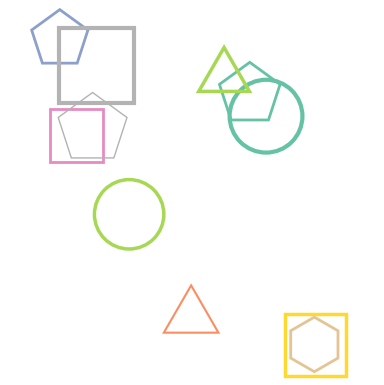[{"shape": "circle", "thickness": 3, "radius": 0.47, "center": [0.691, 0.698]}, {"shape": "pentagon", "thickness": 2, "radius": 0.41, "center": [0.649, 0.755]}, {"shape": "triangle", "thickness": 1.5, "radius": 0.41, "center": [0.496, 0.177]}, {"shape": "pentagon", "thickness": 2, "radius": 0.38, "center": [0.155, 0.898]}, {"shape": "square", "thickness": 2, "radius": 0.34, "center": [0.199, 0.648]}, {"shape": "circle", "thickness": 2.5, "radius": 0.45, "center": [0.335, 0.443]}, {"shape": "triangle", "thickness": 2.5, "radius": 0.38, "center": [0.582, 0.801]}, {"shape": "square", "thickness": 2.5, "radius": 0.4, "center": [0.819, 0.104]}, {"shape": "hexagon", "thickness": 2, "radius": 0.35, "center": [0.816, 0.105]}, {"shape": "pentagon", "thickness": 1, "radius": 0.47, "center": [0.241, 0.666]}, {"shape": "square", "thickness": 3, "radius": 0.49, "center": [0.25, 0.829]}]